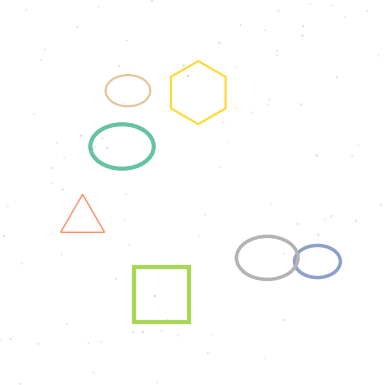[{"shape": "oval", "thickness": 3, "radius": 0.41, "center": [0.317, 0.62]}, {"shape": "triangle", "thickness": 1, "radius": 0.33, "center": [0.215, 0.43]}, {"shape": "oval", "thickness": 2.5, "radius": 0.3, "center": [0.825, 0.321]}, {"shape": "square", "thickness": 3, "radius": 0.36, "center": [0.42, 0.236]}, {"shape": "hexagon", "thickness": 1.5, "radius": 0.41, "center": [0.515, 0.76]}, {"shape": "oval", "thickness": 1.5, "radius": 0.29, "center": [0.332, 0.764]}, {"shape": "oval", "thickness": 2.5, "radius": 0.4, "center": [0.694, 0.33]}]